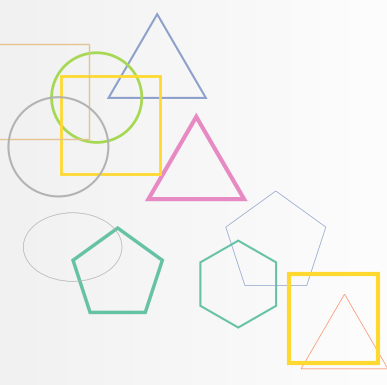[{"shape": "pentagon", "thickness": 2.5, "radius": 0.61, "center": [0.304, 0.287]}, {"shape": "hexagon", "thickness": 1.5, "radius": 0.56, "center": [0.615, 0.262]}, {"shape": "triangle", "thickness": 0.5, "radius": 0.65, "center": [0.889, 0.107]}, {"shape": "pentagon", "thickness": 0.5, "radius": 0.68, "center": [0.712, 0.368]}, {"shape": "triangle", "thickness": 1.5, "radius": 0.73, "center": [0.406, 0.818]}, {"shape": "triangle", "thickness": 3, "radius": 0.71, "center": [0.507, 0.554]}, {"shape": "circle", "thickness": 2, "radius": 0.58, "center": [0.25, 0.747]}, {"shape": "square", "thickness": 2, "radius": 0.64, "center": [0.285, 0.675]}, {"shape": "square", "thickness": 3, "radius": 0.58, "center": [0.861, 0.173]}, {"shape": "square", "thickness": 1, "radius": 0.62, "center": [0.107, 0.762]}, {"shape": "circle", "thickness": 1.5, "radius": 0.64, "center": [0.151, 0.619]}, {"shape": "oval", "thickness": 0.5, "radius": 0.64, "center": [0.187, 0.358]}]